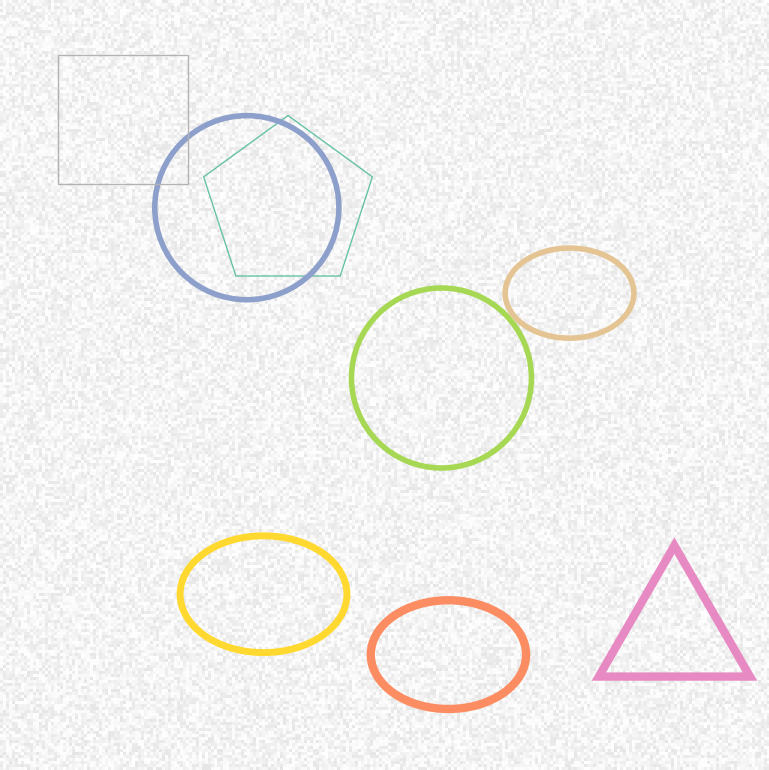[{"shape": "pentagon", "thickness": 0.5, "radius": 0.58, "center": [0.374, 0.735]}, {"shape": "oval", "thickness": 3, "radius": 0.5, "center": [0.582, 0.15]}, {"shape": "circle", "thickness": 2, "radius": 0.6, "center": [0.321, 0.73]}, {"shape": "triangle", "thickness": 3, "radius": 0.57, "center": [0.876, 0.178]}, {"shape": "circle", "thickness": 2, "radius": 0.58, "center": [0.573, 0.509]}, {"shape": "oval", "thickness": 2.5, "radius": 0.54, "center": [0.342, 0.228]}, {"shape": "oval", "thickness": 2, "radius": 0.42, "center": [0.74, 0.619]}, {"shape": "square", "thickness": 0.5, "radius": 0.42, "center": [0.159, 0.845]}]